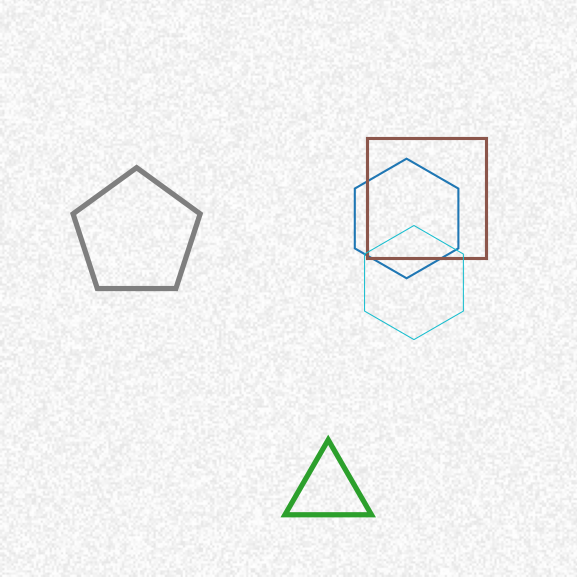[{"shape": "hexagon", "thickness": 1, "radius": 0.52, "center": [0.704, 0.621]}, {"shape": "triangle", "thickness": 2.5, "radius": 0.43, "center": [0.568, 0.151]}, {"shape": "square", "thickness": 1.5, "radius": 0.52, "center": [0.738, 0.656]}, {"shape": "pentagon", "thickness": 2.5, "radius": 0.58, "center": [0.237, 0.593]}, {"shape": "hexagon", "thickness": 0.5, "radius": 0.49, "center": [0.717, 0.51]}]